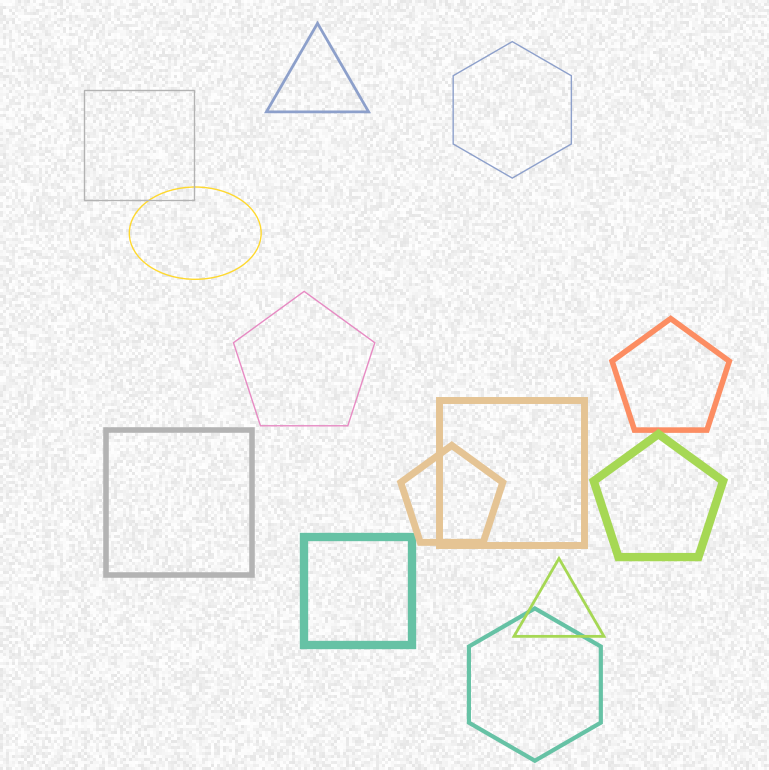[{"shape": "hexagon", "thickness": 1.5, "radius": 0.49, "center": [0.695, 0.111]}, {"shape": "square", "thickness": 3, "radius": 0.35, "center": [0.465, 0.233]}, {"shape": "pentagon", "thickness": 2, "radius": 0.4, "center": [0.871, 0.506]}, {"shape": "triangle", "thickness": 1, "radius": 0.38, "center": [0.412, 0.893]}, {"shape": "hexagon", "thickness": 0.5, "radius": 0.44, "center": [0.665, 0.857]}, {"shape": "pentagon", "thickness": 0.5, "radius": 0.48, "center": [0.395, 0.525]}, {"shape": "triangle", "thickness": 1, "radius": 0.34, "center": [0.726, 0.207]}, {"shape": "pentagon", "thickness": 3, "radius": 0.44, "center": [0.855, 0.348]}, {"shape": "oval", "thickness": 0.5, "radius": 0.43, "center": [0.254, 0.697]}, {"shape": "square", "thickness": 2.5, "radius": 0.47, "center": [0.664, 0.387]}, {"shape": "pentagon", "thickness": 2.5, "radius": 0.35, "center": [0.587, 0.352]}, {"shape": "square", "thickness": 0.5, "radius": 0.36, "center": [0.18, 0.812]}, {"shape": "square", "thickness": 2, "radius": 0.47, "center": [0.232, 0.348]}]